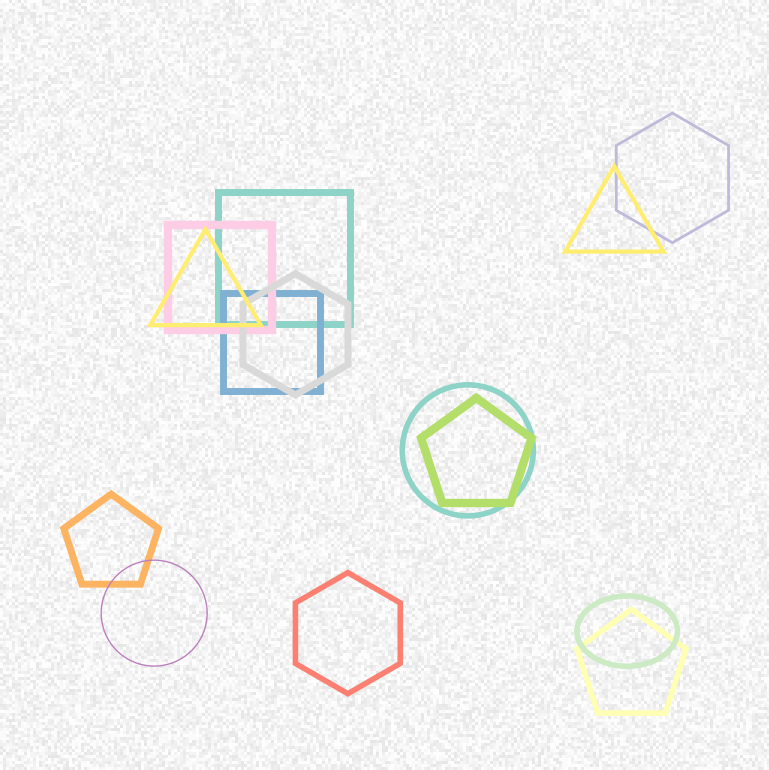[{"shape": "square", "thickness": 2.5, "radius": 0.43, "center": [0.369, 0.665]}, {"shape": "circle", "thickness": 2, "radius": 0.43, "center": [0.608, 0.415]}, {"shape": "pentagon", "thickness": 2, "radius": 0.37, "center": [0.82, 0.134]}, {"shape": "hexagon", "thickness": 1, "radius": 0.42, "center": [0.873, 0.769]}, {"shape": "hexagon", "thickness": 2, "radius": 0.39, "center": [0.452, 0.178]}, {"shape": "square", "thickness": 2.5, "radius": 0.32, "center": [0.352, 0.556]}, {"shape": "pentagon", "thickness": 2.5, "radius": 0.32, "center": [0.144, 0.294]}, {"shape": "pentagon", "thickness": 3, "radius": 0.38, "center": [0.619, 0.408]}, {"shape": "square", "thickness": 3, "radius": 0.34, "center": [0.286, 0.64]}, {"shape": "hexagon", "thickness": 2.5, "radius": 0.39, "center": [0.384, 0.566]}, {"shape": "circle", "thickness": 0.5, "radius": 0.34, "center": [0.2, 0.204]}, {"shape": "oval", "thickness": 2, "radius": 0.33, "center": [0.815, 0.18]}, {"shape": "triangle", "thickness": 1.5, "radius": 0.41, "center": [0.267, 0.619]}, {"shape": "triangle", "thickness": 1.5, "radius": 0.37, "center": [0.798, 0.71]}]